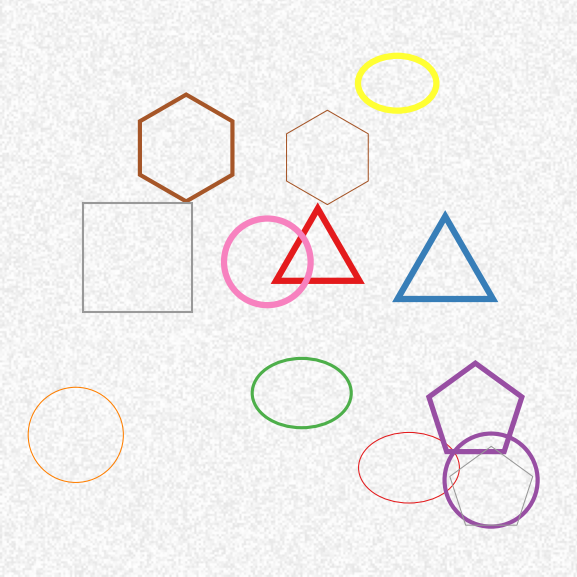[{"shape": "triangle", "thickness": 3, "radius": 0.42, "center": [0.55, 0.555]}, {"shape": "oval", "thickness": 0.5, "radius": 0.44, "center": [0.708, 0.189]}, {"shape": "triangle", "thickness": 3, "radius": 0.48, "center": [0.771, 0.529]}, {"shape": "oval", "thickness": 1.5, "radius": 0.43, "center": [0.522, 0.319]}, {"shape": "pentagon", "thickness": 2.5, "radius": 0.42, "center": [0.823, 0.286]}, {"shape": "circle", "thickness": 2, "radius": 0.4, "center": [0.85, 0.168]}, {"shape": "circle", "thickness": 0.5, "radius": 0.41, "center": [0.131, 0.246]}, {"shape": "oval", "thickness": 3, "radius": 0.34, "center": [0.688, 0.855]}, {"shape": "hexagon", "thickness": 2, "radius": 0.46, "center": [0.322, 0.743]}, {"shape": "hexagon", "thickness": 0.5, "radius": 0.41, "center": [0.567, 0.727]}, {"shape": "circle", "thickness": 3, "radius": 0.37, "center": [0.463, 0.546]}, {"shape": "pentagon", "thickness": 0.5, "radius": 0.38, "center": [0.851, 0.151]}, {"shape": "square", "thickness": 1, "radius": 0.47, "center": [0.238, 0.553]}]